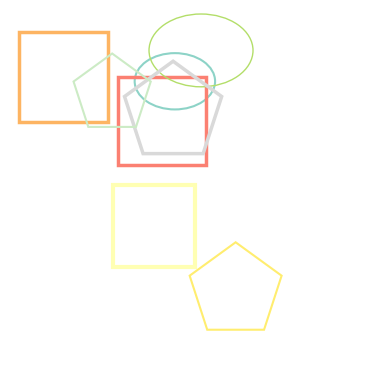[{"shape": "oval", "thickness": 1.5, "radius": 0.52, "center": [0.454, 0.789]}, {"shape": "square", "thickness": 3, "radius": 0.53, "center": [0.401, 0.413]}, {"shape": "square", "thickness": 2.5, "radius": 0.57, "center": [0.42, 0.687]}, {"shape": "square", "thickness": 2.5, "radius": 0.58, "center": [0.165, 0.801]}, {"shape": "oval", "thickness": 1, "radius": 0.68, "center": [0.522, 0.869]}, {"shape": "pentagon", "thickness": 2.5, "radius": 0.66, "center": [0.45, 0.708]}, {"shape": "pentagon", "thickness": 1.5, "radius": 0.53, "center": [0.291, 0.756]}, {"shape": "pentagon", "thickness": 1.5, "radius": 0.63, "center": [0.612, 0.245]}]